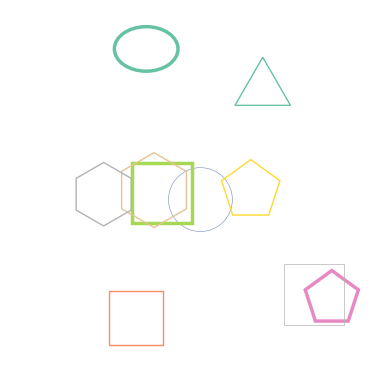[{"shape": "oval", "thickness": 2.5, "radius": 0.41, "center": [0.38, 0.873]}, {"shape": "triangle", "thickness": 1, "radius": 0.42, "center": [0.682, 0.768]}, {"shape": "square", "thickness": 1, "radius": 0.35, "center": [0.353, 0.174]}, {"shape": "circle", "thickness": 0.5, "radius": 0.41, "center": [0.521, 0.482]}, {"shape": "pentagon", "thickness": 2.5, "radius": 0.36, "center": [0.862, 0.225]}, {"shape": "square", "thickness": 2.5, "radius": 0.39, "center": [0.42, 0.499]}, {"shape": "pentagon", "thickness": 1, "radius": 0.4, "center": [0.651, 0.506]}, {"shape": "hexagon", "thickness": 1, "radius": 0.49, "center": [0.4, 0.506]}, {"shape": "hexagon", "thickness": 1, "radius": 0.41, "center": [0.269, 0.496]}, {"shape": "square", "thickness": 0.5, "radius": 0.39, "center": [0.815, 0.236]}]